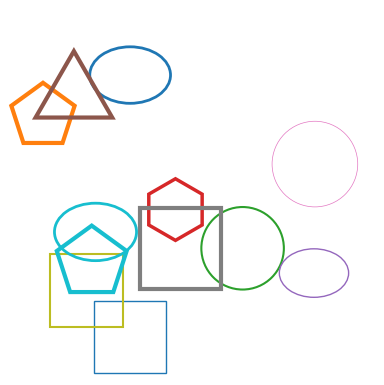[{"shape": "oval", "thickness": 2, "radius": 0.52, "center": [0.338, 0.805]}, {"shape": "square", "thickness": 1, "radius": 0.47, "center": [0.337, 0.125]}, {"shape": "pentagon", "thickness": 3, "radius": 0.43, "center": [0.112, 0.699]}, {"shape": "circle", "thickness": 1.5, "radius": 0.54, "center": [0.63, 0.355]}, {"shape": "hexagon", "thickness": 2.5, "radius": 0.4, "center": [0.456, 0.456]}, {"shape": "oval", "thickness": 1, "radius": 0.45, "center": [0.816, 0.291]}, {"shape": "triangle", "thickness": 3, "radius": 0.57, "center": [0.192, 0.752]}, {"shape": "circle", "thickness": 0.5, "radius": 0.56, "center": [0.818, 0.574]}, {"shape": "square", "thickness": 3, "radius": 0.53, "center": [0.468, 0.354]}, {"shape": "square", "thickness": 1.5, "radius": 0.48, "center": [0.224, 0.245]}, {"shape": "pentagon", "thickness": 3, "radius": 0.48, "center": [0.238, 0.319]}, {"shape": "oval", "thickness": 2, "radius": 0.53, "center": [0.248, 0.398]}]